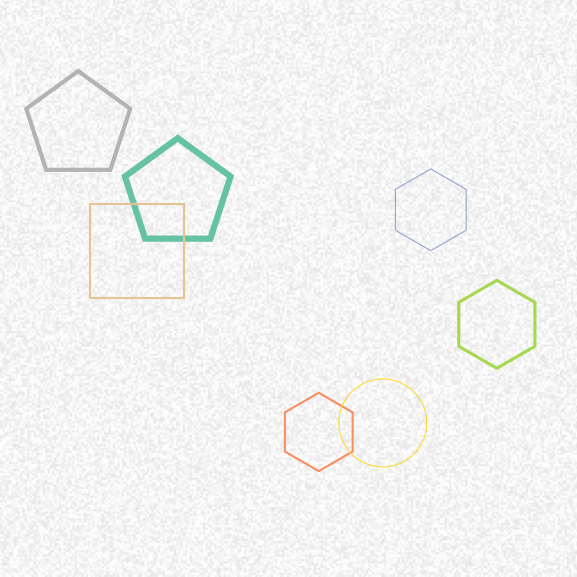[{"shape": "pentagon", "thickness": 3, "radius": 0.48, "center": [0.308, 0.664]}, {"shape": "hexagon", "thickness": 1, "radius": 0.34, "center": [0.552, 0.251]}, {"shape": "hexagon", "thickness": 0.5, "radius": 0.35, "center": [0.746, 0.636]}, {"shape": "hexagon", "thickness": 1.5, "radius": 0.38, "center": [0.86, 0.438]}, {"shape": "circle", "thickness": 0.5, "radius": 0.38, "center": [0.663, 0.267]}, {"shape": "square", "thickness": 1, "radius": 0.41, "center": [0.237, 0.564]}, {"shape": "pentagon", "thickness": 2, "radius": 0.47, "center": [0.135, 0.782]}]